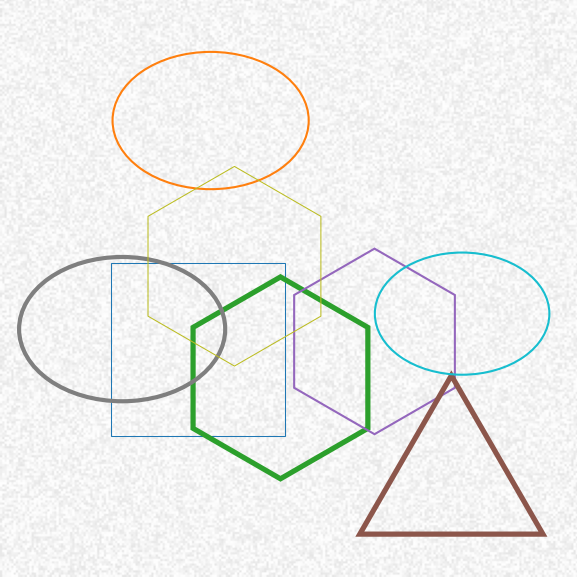[{"shape": "square", "thickness": 0.5, "radius": 0.75, "center": [0.343, 0.394]}, {"shape": "oval", "thickness": 1, "radius": 0.85, "center": [0.365, 0.79]}, {"shape": "hexagon", "thickness": 2.5, "radius": 0.87, "center": [0.486, 0.345]}, {"shape": "hexagon", "thickness": 1, "radius": 0.8, "center": [0.649, 0.408]}, {"shape": "triangle", "thickness": 2.5, "radius": 0.92, "center": [0.782, 0.166]}, {"shape": "oval", "thickness": 2, "radius": 0.89, "center": [0.212, 0.429]}, {"shape": "hexagon", "thickness": 0.5, "radius": 0.86, "center": [0.406, 0.538]}, {"shape": "oval", "thickness": 1, "radius": 0.76, "center": [0.8, 0.456]}]